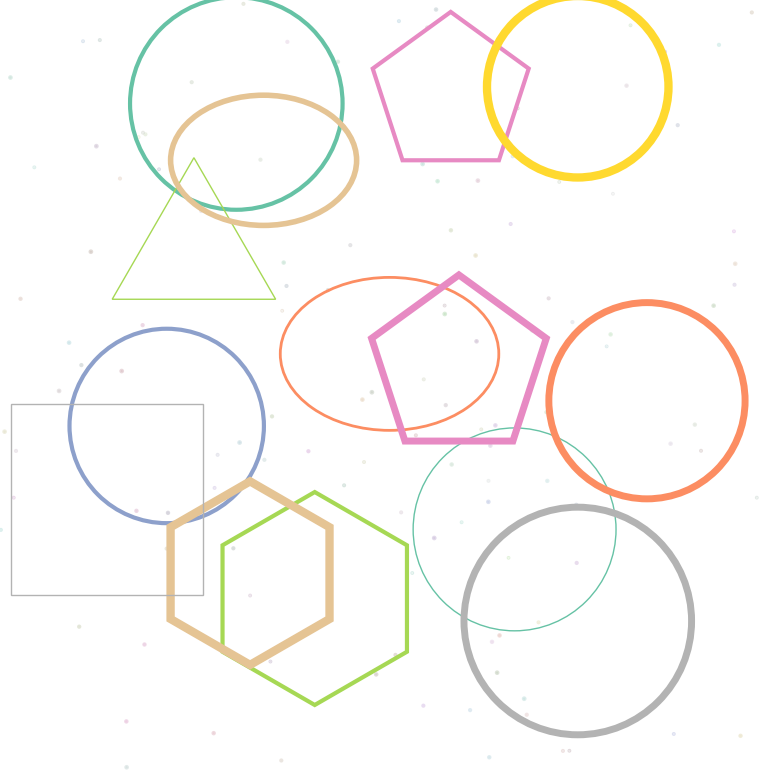[{"shape": "circle", "thickness": 0.5, "radius": 0.66, "center": [0.668, 0.312]}, {"shape": "circle", "thickness": 1.5, "radius": 0.69, "center": [0.307, 0.866]}, {"shape": "circle", "thickness": 2.5, "radius": 0.64, "center": [0.84, 0.48]}, {"shape": "oval", "thickness": 1, "radius": 0.71, "center": [0.506, 0.54]}, {"shape": "circle", "thickness": 1.5, "radius": 0.63, "center": [0.217, 0.447]}, {"shape": "pentagon", "thickness": 1.5, "radius": 0.53, "center": [0.585, 0.878]}, {"shape": "pentagon", "thickness": 2.5, "radius": 0.6, "center": [0.596, 0.524]}, {"shape": "triangle", "thickness": 0.5, "radius": 0.61, "center": [0.252, 0.673]}, {"shape": "hexagon", "thickness": 1.5, "radius": 0.69, "center": [0.409, 0.223]}, {"shape": "circle", "thickness": 3, "radius": 0.59, "center": [0.75, 0.887]}, {"shape": "hexagon", "thickness": 3, "radius": 0.6, "center": [0.325, 0.256]}, {"shape": "oval", "thickness": 2, "radius": 0.6, "center": [0.342, 0.792]}, {"shape": "circle", "thickness": 2.5, "radius": 0.74, "center": [0.75, 0.194]}, {"shape": "square", "thickness": 0.5, "radius": 0.62, "center": [0.139, 0.351]}]